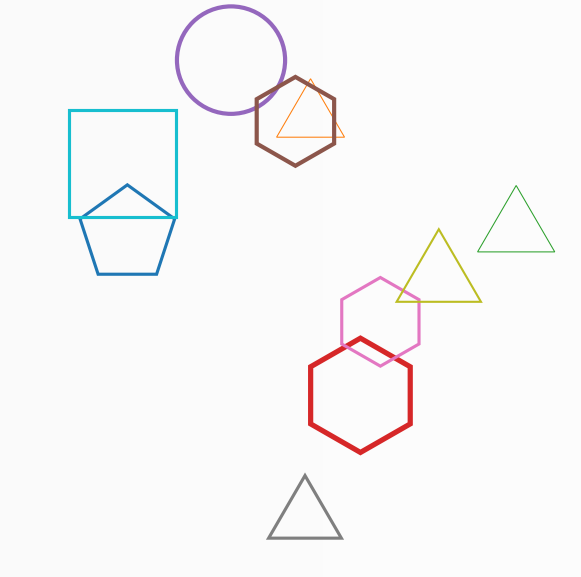[{"shape": "pentagon", "thickness": 1.5, "radius": 0.43, "center": [0.219, 0.593]}, {"shape": "triangle", "thickness": 0.5, "radius": 0.34, "center": [0.534, 0.795]}, {"shape": "triangle", "thickness": 0.5, "radius": 0.38, "center": [0.888, 0.601]}, {"shape": "hexagon", "thickness": 2.5, "radius": 0.49, "center": [0.62, 0.315]}, {"shape": "circle", "thickness": 2, "radius": 0.47, "center": [0.397, 0.895]}, {"shape": "hexagon", "thickness": 2, "radius": 0.38, "center": [0.508, 0.789]}, {"shape": "hexagon", "thickness": 1.5, "radius": 0.38, "center": [0.654, 0.442]}, {"shape": "triangle", "thickness": 1.5, "radius": 0.36, "center": [0.525, 0.103]}, {"shape": "triangle", "thickness": 1, "radius": 0.42, "center": [0.755, 0.518]}, {"shape": "square", "thickness": 1.5, "radius": 0.46, "center": [0.211, 0.716]}]